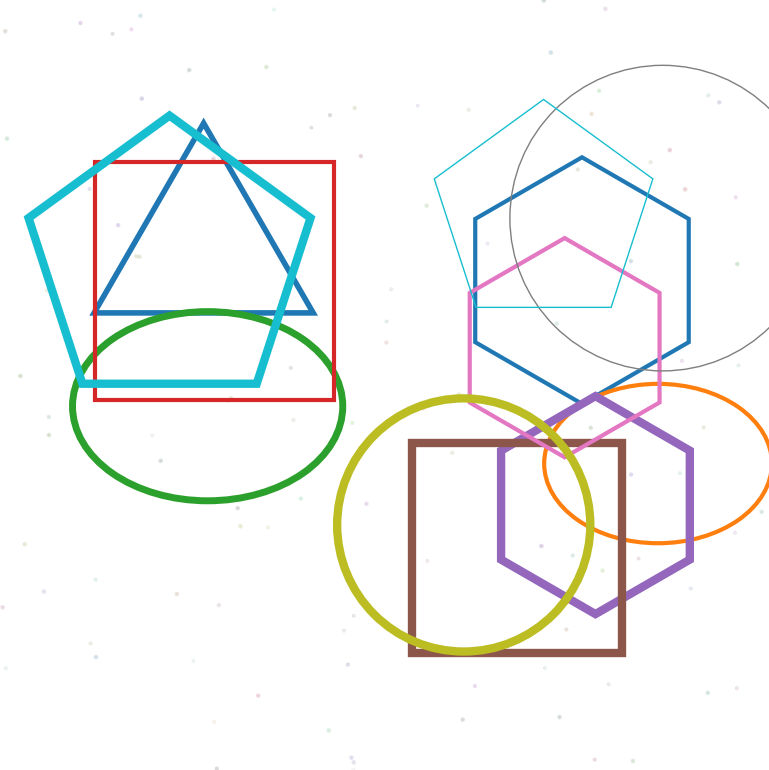[{"shape": "triangle", "thickness": 2, "radius": 0.82, "center": [0.264, 0.676]}, {"shape": "hexagon", "thickness": 1.5, "radius": 0.8, "center": [0.756, 0.636]}, {"shape": "oval", "thickness": 1.5, "radius": 0.74, "center": [0.855, 0.398]}, {"shape": "oval", "thickness": 2.5, "radius": 0.88, "center": [0.27, 0.472]}, {"shape": "square", "thickness": 1.5, "radius": 0.77, "center": [0.279, 0.635]}, {"shape": "hexagon", "thickness": 3, "radius": 0.71, "center": [0.773, 0.344]}, {"shape": "square", "thickness": 3, "radius": 0.68, "center": [0.671, 0.288]}, {"shape": "hexagon", "thickness": 1.5, "radius": 0.71, "center": [0.733, 0.548]}, {"shape": "circle", "thickness": 0.5, "radius": 0.99, "center": [0.861, 0.717]}, {"shape": "circle", "thickness": 3, "radius": 0.82, "center": [0.602, 0.318]}, {"shape": "pentagon", "thickness": 3, "radius": 0.96, "center": [0.22, 0.657]}, {"shape": "pentagon", "thickness": 0.5, "radius": 0.75, "center": [0.706, 0.722]}]